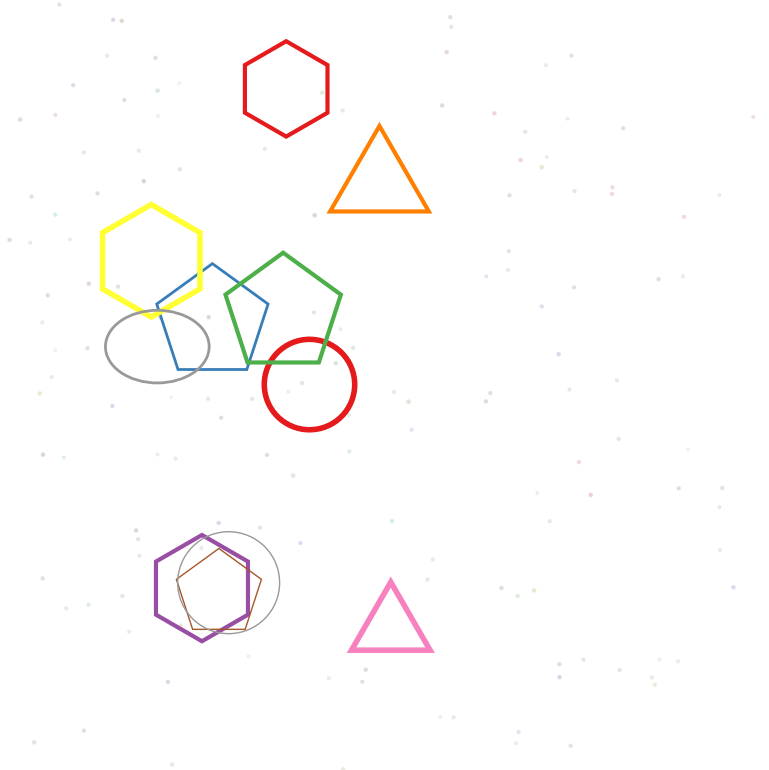[{"shape": "hexagon", "thickness": 1.5, "radius": 0.31, "center": [0.372, 0.885]}, {"shape": "circle", "thickness": 2, "radius": 0.29, "center": [0.402, 0.501]}, {"shape": "pentagon", "thickness": 1, "radius": 0.38, "center": [0.276, 0.582]}, {"shape": "pentagon", "thickness": 1.5, "radius": 0.39, "center": [0.368, 0.593]}, {"shape": "hexagon", "thickness": 1.5, "radius": 0.34, "center": [0.262, 0.236]}, {"shape": "triangle", "thickness": 1.5, "radius": 0.37, "center": [0.493, 0.762]}, {"shape": "hexagon", "thickness": 2, "radius": 0.37, "center": [0.196, 0.661]}, {"shape": "pentagon", "thickness": 0.5, "radius": 0.29, "center": [0.284, 0.23]}, {"shape": "triangle", "thickness": 2, "radius": 0.29, "center": [0.507, 0.185]}, {"shape": "circle", "thickness": 0.5, "radius": 0.33, "center": [0.297, 0.243]}, {"shape": "oval", "thickness": 1, "radius": 0.34, "center": [0.204, 0.55]}]